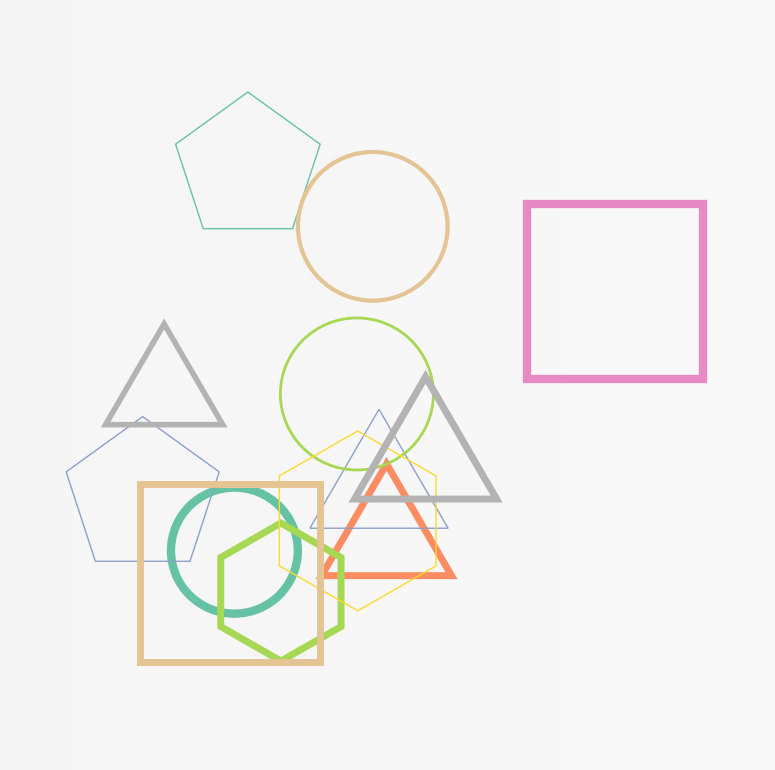[{"shape": "pentagon", "thickness": 0.5, "radius": 0.49, "center": [0.32, 0.782]}, {"shape": "circle", "thickness": 3, "radius": 0.41, "center": [0.302, 0.285]}, {"shape": "triangle", "thickness": 2.5, "radius": 0.48, "center": [0.499, 0.301]}, {"shape": "pentagon", "thickness": 0.5, "radius": 0.52, "center": [0.184, 0.355]}, {"shape": "triangle", "thickness": 0.5, "radius": 0.51, "center": [0.489, 0.365]}, {"shape": "square", "thickness": 3, "radius": 0.57, "center": [0.794, 0.621]}, {"shape": "circle", "thickness": 1, "radius": 0.49, "center": [0.461, 0.488]}, {"shape": "hexagon", "thickness": 2.5, "radius": 0.45, "center": [0.362, 0.231]}, {"shape": "hexagon", "thickness": 0.5, "radius": 0.58, "center": [0.462, 0.324]}, {"shape": "circle", "thickness": 1.5, "radius": 0.48, "center": [0.481, 0.706]}, {"shape": "square", "thickness": 2.5, "radius": 0.58, "center": [0.297, 0.256]}, {"shape": "triangle", "thickness": 2.5, "radius": 0.53, "center": [0.549, 0.405]}, {"shape": "triangle", "thickness": 2, "radius": 0.44, "center": [0.212, 0.492]}]